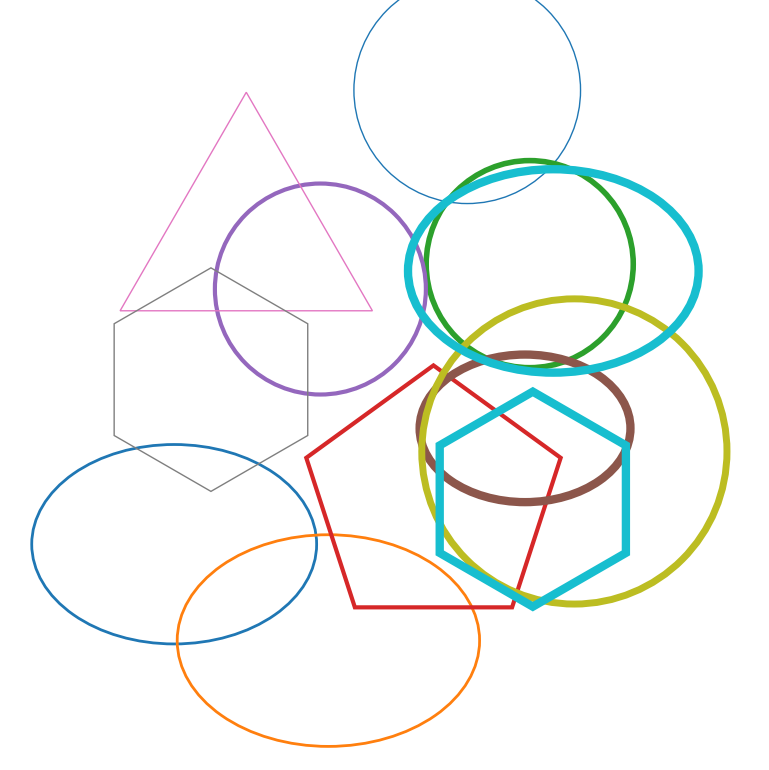[{"shape": "circle", "thickness": 0.5, "radius": 0.74, "center": [0.607, 0.883]}, {"shape": "oval", "thickness": 1, "radius": 0.93, "center": [0.226, 0.293]}, {"shape": "oval", "thickness": 1, "radius": 0.98, "center": [0.426, 0.168]}, {"shape": "circle", "thickness": 2, "radius": 0.67, "center": [0.688, 0.657]}, {"shape": "pentagon", "thickness": 1.5, "radius": 0.87, "center": [0.563, 0.352]}, {"shape": "circle", "thickness": 1.5, "radius": 0.68, "center": [0.416, 0.625]}, {"shape": "oval", "thickness": 3, "radius": 0.68, "center": [0.682, 0.444]}, {"shape": "triangle", "thickness": 0.5, "radius": 0.95, "center": [0.32, 0.691]}, {"shape": "hexagon", "thickness": 0.5, "radius": 0.73, "center": [0.274, 0.507]}, {"shape": "circle", "thickness": 2.5, "radius": 0.99, "center": [0.746, 0.414]}, {"shape": "oval", "thickness": 3, "radius": 0.94, "center": [0.719, 0.648]}, {"shape": "hexagon", "thickness": 3, "radius": 0.7, "center": [0.692, 0.352]}]